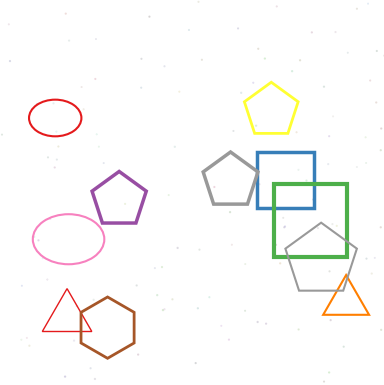[{"shape": "triangle", "thickness": 1, "radius": 0.37, "center": [0.174, 0.176]}, {"shape": "oval", "thickness": 1.5, "radius": 0.34, "center": [0.143, 0.694]}, {"shape": "square", "thickness": 2.5, "radius": 0.36, "center": [0.742, 0.533]}, {"shape": "square", "thickness": 3, "radius": 0.48, "center": [0.807, 0.426]}, {"shape": "pentagon", "thickness": 2.5, "radius": 0.37, "center": [0.31, 0.481]}, {"shape": "triangle", "thickness": 1.5, "radius": 0.34, "center": [0.899, 0.217]}, {"shape": "pentagon", "thickness": 2, "radius": 0.37, "center": [0.705, 0.713]}, {"shape": "hexagon", "thickness": 2, "radius": 0.4, "center": [0.279, 0.149]}, {"shape": "oval", "thickness": 1.5, "radius": 0.46, "center": [0.178, 0.379]}, {"shape": "pentagon", "thickness": 1.5, "radius": 0.49, "center": [0.834, 0.324]}, {"shape": "pentagon", "thickness": 2.5, "radius": 0.37, "center": [0.599, 0.53]}]